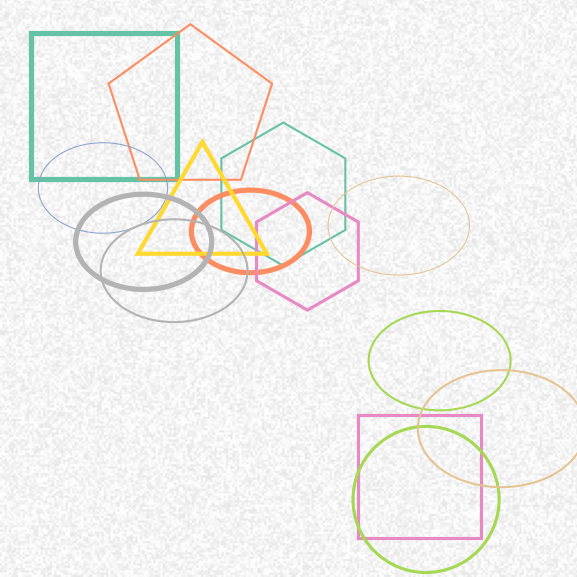[{"shape": "square", "thickness": 2.5, "radius": 0.63, "center": [0.181, 0.815]}, {"shape": "hexagon", "thickness": 1, "radius": 0.62, "center": [0.491, 0.663]}, {"shape": "pentagon", "thickness": 1, "radius": 0.74, "center": [0.33, 0.808]}, {"shape": "oval", "thickness": 2.5, "radius": 0.51, "center": [0.434, 0.598]}, {"shape": "oval", "thickness": 0.5, "radius": 0.56, "center": [0.178, 0.674]}, {"shape": "square", "thickness": 1.5, "radius": 0.53, "center": [0.726, 0.174]}, {"shape": "hexagon", "thickness": 1.5, "radius": 0.51, "center": [0.532, 0.564]}, {"shape": "circle", "thickness": 1.5, "radius": 0.63, "center": [0.738, 0.134]}, {"shape": "oval", "thickness": 1, "radius": 0.61, "center": [0.761, 0.375]}, {"shape": "triangle", "thickness": 2, "radius": 0.65, "center": [0.35, 0.624]}, {"shape": "oval", "thickness": 0.5, "radius": 0.61, "center": [0.691, 0.608]}, {"shape": "oval", "thickness": 1, "radius": 0.72, "center": [0.868, 0.257]}, {"shape": "oval", "thickness": 1, "radius": 0.64, "center": [0.302, 0.53]}, {"shape": "oval", "thickness": 2.5, "radius": 0.59, "center": [0.249, 0.58]}]